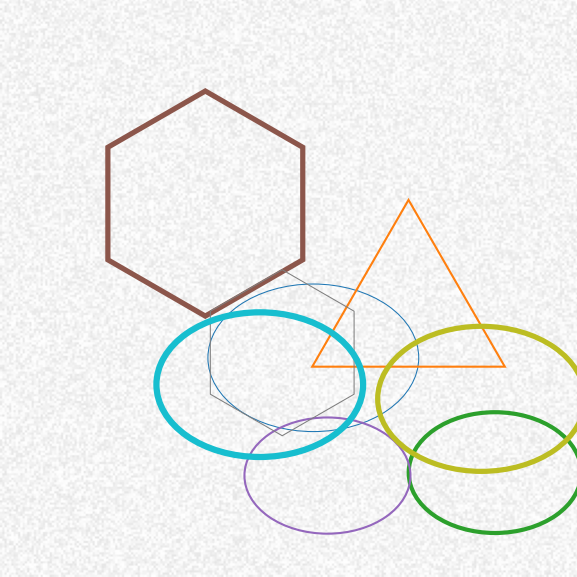[{"shape": "oval", "thickness": 0.5, "radius": 0.91, "center": [0.543, 0.38]}, {"shape": "triangle", "thickness": 1, "radius": 0.96, "center": [0.707, 0.46]}, {"shape": "oval", "thickness": 2, "radius": 0.75, "center": [0.857, 0.181]}, {"shape": "oval", "thickness": 1, "radius": 0.72, "center": [0.567, 0.176]}, {"shape": "hexagon", "thickness": 2.5, "radius": 0.97, "center": [0.356, 0.647]}, {"shape": "hexagon", "thickness": 0.5, "radius": 0.72, "center": [0.489, 0.388]}, {"shape": "oval", "thickness": 2.5, "radius": 0.9, "center": [0.833, 0.309]}, {"shape": "oval", "thickness": 3, "radius": 0.89, "center": [0.45, 0.333]}]